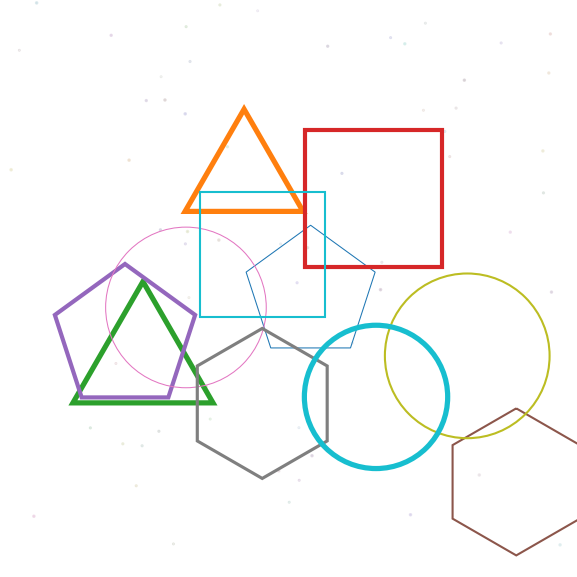[{"shape": "pentagon", "thickness": 0.5, "radius": 0.59, "center": [0.538, 0.492]}, {"shape": "triangle", "thickness": 2.5, "radius": 0.59, "center": [0.423, 0.692]}, {"shape": "triangle", "thickness": 2.5, "radius": 0.7, "center": [0.248, 0.372]}, {"shape": "square", "thickness": 2, "radius": 0.59, "center": [0.647, 0.656]}, {"shape": "pentagon", "thickness": 2, "radius": 0.64, "center": [0.216, 0.414]}, {"shape": "hexagon", "thickness": 1, "radius": 0.64, "center": [0.894, 0.165]}, {"shape": "circle", "thickness": 0.5, "radius": 0.7, "center": [0.322, 0.467]}, {"shape": "hexagon", "thickness": 1.5, "radius": 0.65, "center": [0.454, 0.301]}, {"shape": "circle", "thickness": 1, "radius": 0.71, "center": [0.809, 0.383]}, {"shape": "circle", "thickness": 2.5, "radius": 0.62, "center": [0.651, 0.312]}, {"shape": "square", "thickness": 1, "radius": 0.54, "center": [0.454, 0.558]}]